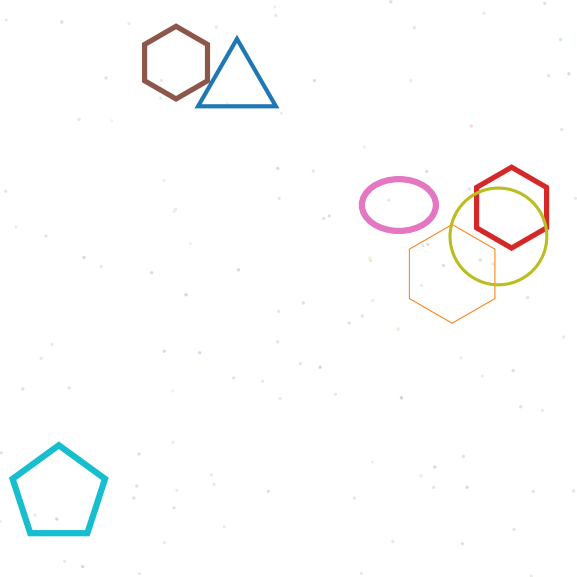[{"shape": "triangle", "thickness": 2, "radius": 0.39, "center": [0.41, 0.854]}, {"shape": "hexagon", "thickness": 0.5, "radius": 0.43, "center": [0.783, 0.525]}, {"shape": "hexagon", "thickness": 2.5, "radius": 0.35, "center": [0.886, 0.64]}, {"shape": "hexagon", "thickness": 2.5, "radius": 0.31, "center": [0.305, 0.891]}, {"shape": "oval", "thickness": 3, "radius": 0.32, "center": [0.691, 0.644]}, {"shape": "circle", "thickness": 1.5, "radius": 0.42, "center": [0.863, 0.59]}, {"shape": "pentagon", "thickness": 3, "radius": 0.42, "center": [0.102, 0.144]}]